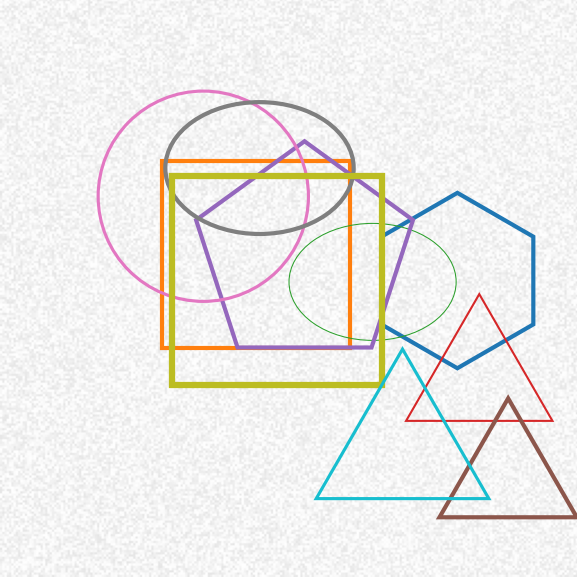[{"shape": "hexagon", "thickness": 2, "radius": 0.76, "center": [0.792, 0.513]}, {"shape": "square", "thickness": 2, "radius": 0.81, "center": [0.443, 0.559]}, {"shape": "oval", "thickness": 0.5, "radius": 0.72, "center": [0.645, 0.511]}, {"shape": "triangle", "thickness": 1, "radius": 0.73, "center": [0.83, 0.344]}, {"shape": "pentagon", "thickness": 2, "radius": 0.99, "center": [0.527, 0.557]}, {"shape": "triangle", "thickness": 2, "radius": 0.69, "center": [0.88, 0.172]}, {"shape": "circle", "thickness": 1.5, "radius": 0.91, "center": [0.352, 0.659]}, {"shape": "oval", "thickness": 2, "radius": 0.82, "center": [0.449, 0.708]}, {"shape": "square", "thickness": 3, "radius": 0.91, "center": [0.479, 0.513]}, {"shape": "triangle", "thickness": 1.5, "radius": 0.86, "center": [0.697, 0.222]}]